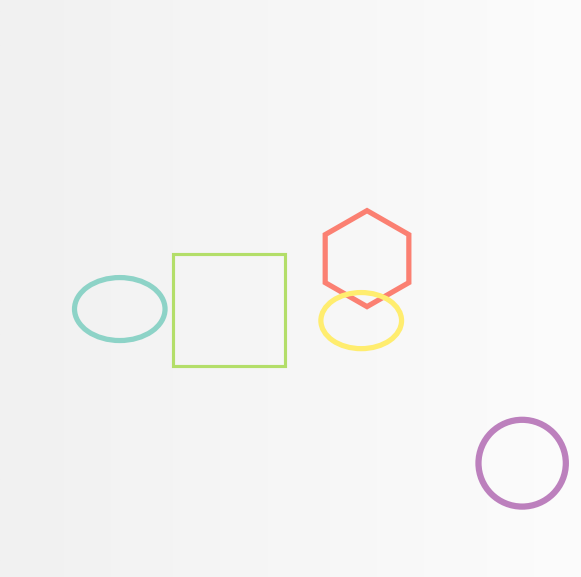[{"shape": "oval", "thickness": 2.5, "radius": 0.39, "center": [0.206, 0.464]}, {"shape": "hexagon", "thickness": 2.5, "radius": 0.42, "center": [0.631, 0.551]}, {"shape": "square", "thickness": 1.5, "radius": 0.49, "center": [0.394, 0.463]}, {"shape": "circle", "thickness": 3, "radius": 0.38, "center": [0.898, 0.197]}, {"shape": "oval", "thickness": 2.5, "radius": 0.35, "center": [0.621, 0.444]}]